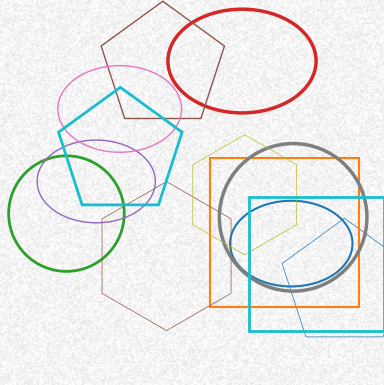[{"shape": "oval", "thickness": 1.5, "radius": 0.79, "center": [0.757, 0.367]}, {"shape": "pentagon", "thickness": 0.5, "radius": 0.85, "center": [0.895, 0.263]}, {"shape": "square", "thickness": 1.5, "radius": 0.97, "center": [0.74, 0.397]}, {"shape": "circle", "thickness": 2, "radius": 0.75, "center": [0.173, 0.445]}, {"shape": "oval", "thickness": 2.5, "radius": 0.96, "center": [0.629, 0.841]}, {"shape": "oval", "thickness": 1, "radius": 0.77, "center": [0.25, 0.529]}, {"shape": "hexagon", "thickness": 0.5, "radius": 0.97, "center": [0.433, 0.335]}, {"shape": "pentagon", "thickness": 1, "radius": 0.84, "center": [0.423, 0.828]}, {"shape": "oval", "thickness": 1, "radius": 0.8, "center": [0.311, 0.717]}, {"shape": "circle", "thickness": 2.5, "radius": 0.96, "center": [0.761, 0.435]}, {"shape": "hexagon", "thickness": 0.5, "radius": 0.78, "center": [0.636, 0.494]}, {"shape": "square", "thickness": 2, "radius": 0.87, "center": [0.822, 0.315]}, {"shape": "pentagon", "thickness": 2, "radius": 0.84, "center": [0.313, 0.604]}]